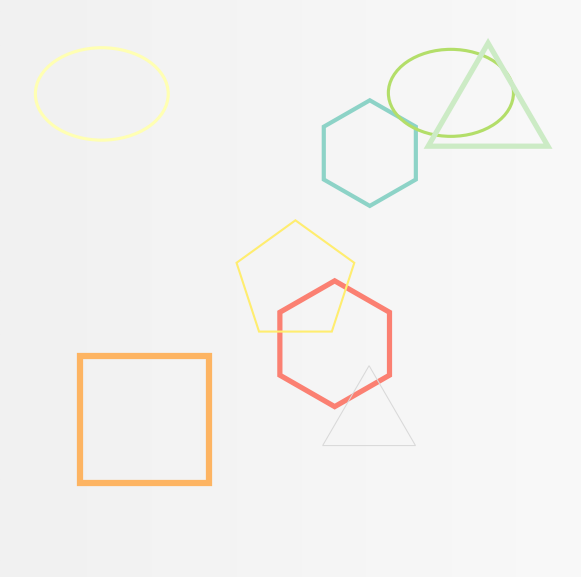[{"shape": "hexagon", "thickness": 2, "radius": 0.46, "center": [0.636, 0.734]}, {"shape": "oval", "thickness": 1.5, "radius": 0.57, "center": [0.175, 0.836]}, {"shape": "hexagon", "thickness": 2.5, "radius": 0.54, "center": [0.576, 0.404]}, {"shape": "square", "thickness": 3, "radius": 0.55, "center": [0.249, 0.273]}, {"shape": "oval", "thickness": 1.5, "radius": 0.54, "center": [0.776, 0.838]}, {"shape": "triangle", "thickness": 0.5, "radius": 0.46, "center": [0.635, 0.274]}, {"shape": "triangle", "thickness": 2.5, "radius": 0.59, "center": [0.84, 0.805]}, {"shape": "pentagon", "thickness": 1, "radius": 0.53, "center": [0.508, 0.511]}]